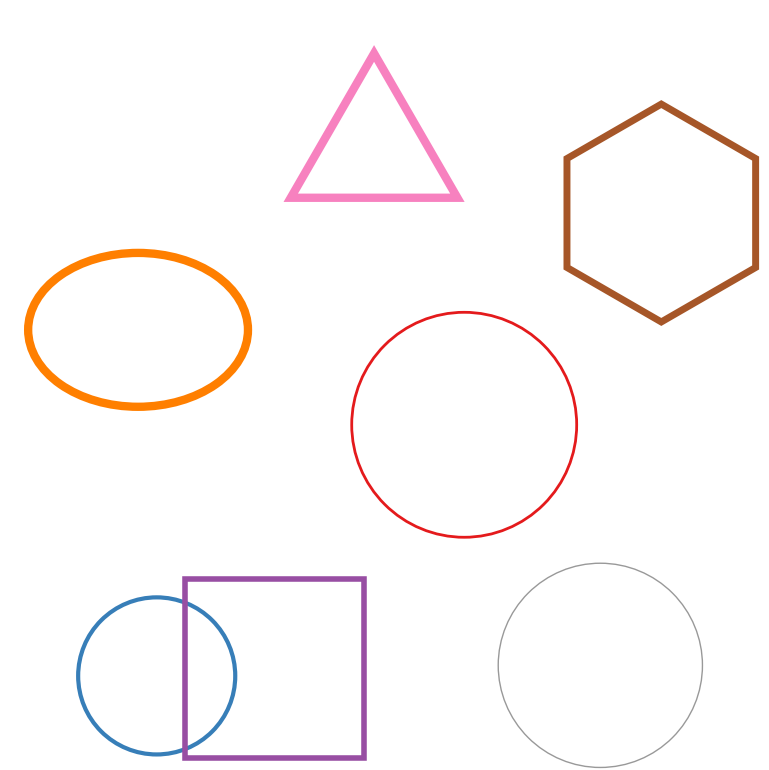[{"shape": "circle", "thickness": 1, "radius": 0.73, "center": [0.603, 0.448]}, {"shape": "circle", "thickness": 1.5, "radius": 0.51, "center": [0.204, 0.122]}, {"shape": "square", "thickness": 2, "radius": 0.58, "center": [0.356, 0.132]}, {"shape": "oval", "thickness": 3, "radius": 0.71, "center": [0.179, 0.572]}, {"shape": "hexagon", "thickness": 2.5, "radius": 0.71, "center": [0.859, 0.723]}, {"shape": "triangle", "thickness": 3, "radius": 0.62, "center": [0.486, 0.806]}, {"shape": "circle", "thickness": 0.5, "radius": 0.66, "center": [0.78, 0.136]}]